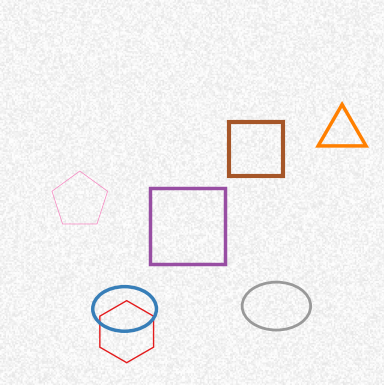[{"shape": "hexagon", "thickness": 1, "radius": 0.4, "center": [0.329, 0.139]}, {"shape": "oval", "thickness": 2.5, "radius": 0.41, "center": [0.324, 0.198]}, {"shape": "square", "thickness": 2.5, "radius": 0.49, "center": [0.487, 0.413]}, {"shape": "triangle", "thickness": 2.5, "radius": 0.36, "center": [0.889, 0.657]}, {"shape": "square", "thickness": 3, "radius": 0.35, "center": [0.664, 0.613]}, {"shape": "pentagon", "thickness": 0.5, "radius": 0.38, "center": [0.207, 0.48]}, {"shape": "oval", "thickness": 2, "radius": 0.44, "center": [0.718, 0.205]}]